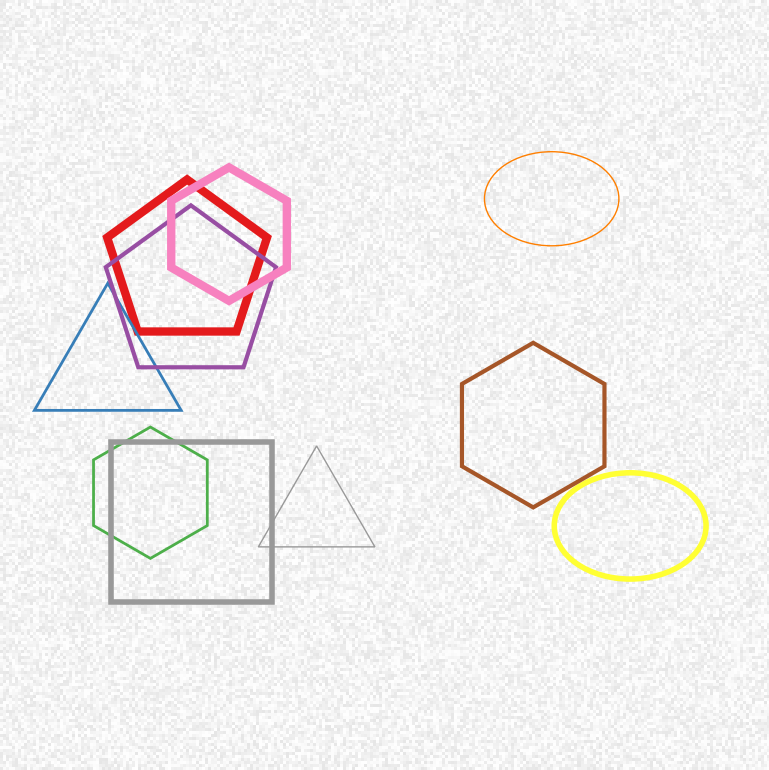[{"shape": "pentagon", "thickness": 3, "radius": 0.55, "center": [0.243, 0.658]}, {"shape": "triangle", "thickness": 1, "radius": 0.55, "center": [0.14, 0.522]}, {"shape": "hexagon", "thickness": 1, "radius": 0.43, "center": [0.195, 0.36]}, {"shape": "pentagon", "thickness": 1.5, "radius": 0.58, "center": [0.248, 0.617]}, {"shape": "oval", "thickness": 0.5, "radius": 0.44, "center": [0.716, 0.742]}, {"shape": "oval", "thickness": 2, "radius": 0.49, "center": [0.818, 0.317]}, {"shape": "hexagon", "thickness": 1.5, "radius": 0.53, "center": [0.692, 0.448]}, {"shape": "hexagon", "thickness": 3, "radius": 0.43, "center": [0.297, 0.696]}, {"shape": "triangle", "thickness": 0.5, "radius": 0.44, "center": [0.411, 0.333]}, {"shape": "square", "thickness": 2, "radius": 0.52, "center": [0.249, 0.322]}]